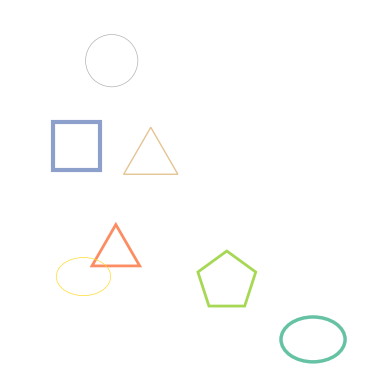[{"shape": "oval", "thickness": 2.5, "radius": 0.42, "center": [0.813, 0.118]}, {"shape": "triangle", "thickness": 2, "radius": 0.36, "center": [0.301, 0.345]}, {"shape": "square", "thickness": 3, "radius": 0.31, "center": [0.199, 0.621]}, {"shape": "pentagon", "thickness": 2, "radius": 0.4, "center": [0.589, 0.269]}, {"shape": "oval", "thickness": 0.5, "radius": 0.35, "center": [0.217, 0.282]}, {"shape": "triangle", "thickness": 1, "radius": 0.41, "center": [0.392, 0.588]}, {"shape": "circle", "thickness": 0.5, "radius": 0.34, "center": [0.29, 0.842]}]